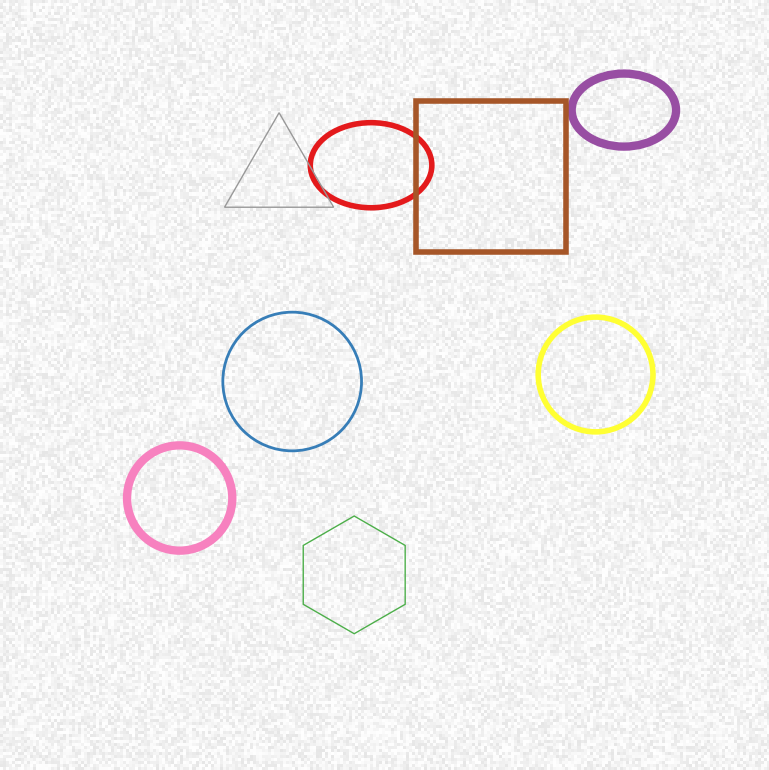[{"shape": "oval", "thickness": 2, "radius": 0.39, "center": [0.482, 0.785]}, {"shape": "circle", "thickness": 1, "radius": 0.45, "center": [0.379, 0.505]}, {"shape": "hexagon", "thickness": 0.5, "radius": 0.38, "center": [0.46, 0.253]}, {"shape": "oval", "thickness": 3, "radius": 0.34, "center": [0.81, 0.857]}, {"shape": "circle", "thickness": 2, "radius": 0.37, "center": [0.773, 0.514]}, {"shape": "square", "thickness": 2, "radius": 0.49, "center": [0.638, 0.77]}, {"shape": "circle", "thickness": 3, "radius": 0.34, "center": [0.233, 0.353]}, {"shape": "triangle", "thickness": 0.5, "radius": 0.41, "center": [0.362, 0.772]}]